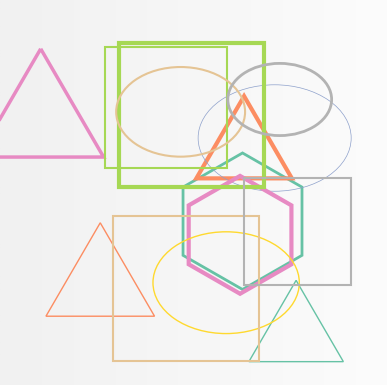[{"shape": "hexagon", "thickness": 2, "radius": 0.89, "center": [0.626, 0.425]}, {"shape": "triangle", "thickness": 1, "radius": 0.7, "center": [0.764, 0.131]}, {"shape": "triangle", "thickness": 1, "radius": 0.81, "center": [0.259, 0.26]}, {"shape": "triangle", "thickness": 3, "radius": 0.71, "center": [0.63, 0.608]}, {"shape": "oval", "thickness": 0.5, "radius": 0.99, "center": [0.709, 0.642]}, {"shape": "hexagon", "thickness": 3, "radius": 0.77, "center": [0.62, 0.39]}, {"shape": "triangle", "thickness": 2.5, "radius": 0.94, "center": [0.105, 0.686]}, {"shape": "square", "thickness": 1.5, "radius": 0.79, "center": [0.427, 0.721]}, {"shape": "square", "thickness": 3, "radius": 0.93, "center": [0.494, 0.701]}, {"shape": "oval", "thickness": 1, "radius": 0.94, "center": [0.584, 0.266]}, {"shape": "oval", "thickness": 1.5, "radius": 0.83, "center": [0.466, 0.709]}, {"shape": "square", "thickness": 1.5, "radius": 0.94, "center": [0.48, 0.251]}, {"shape": "oval", "thickness": 2, "radius": 0.67, "center": [0.722, 0.742]}, {"shape": "square", "thickness": 1.5, "radius": 0.69, "center": [0.768, 0.399]}]